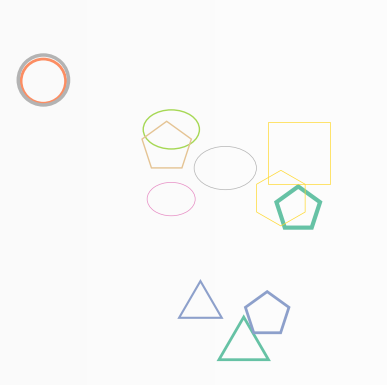[{"shape": "triangle", "thickness": 2, "radius": 0.37, "center": [0.629, 0.103]}, {"shape": "pentagon", "thickness": 3, "radius": 0.3, "center": [0.77, 0.457]}, {"shape": "circle", "thickness": 2, "radius": 0.29, "center": [0.112, 0.789]}, {"shape": "pentagon", "thickness": 2, "radius": 0.3, "center": [0.689, 0.183]}, {"shape": "triangle", "thickness": 1.5, "radius": 0.32, "center": [0.517, 0.206]}, {"shape": "oval", "thickness": 0.5, "radius": 0.31, "center": [0.442, 0.483]}, {"shape": "oval", "thickness": 1, "radius": 0.36, "center": [0.442, 0.664]}, {"shape": "hexagon", "thickness": 0.5, "radius": 0.36, "center": [0.725, 0.485]}, {"shape": "square", "thickness": 0.5, "radius": 0.4, "center": [0.771, 0.602]}, {"shape": "pentagon", "thickness": 1, "radius": 0.33, "center": [0.43, 0.618]}, {"shape": "oval", "thickness": 0.5, "radius": 0.4, "center": [0.581, 0.564]}, {"shape": "circle", "thickness": 2.5, "radius": 0.32, "center": [0.112, 0.792]}]